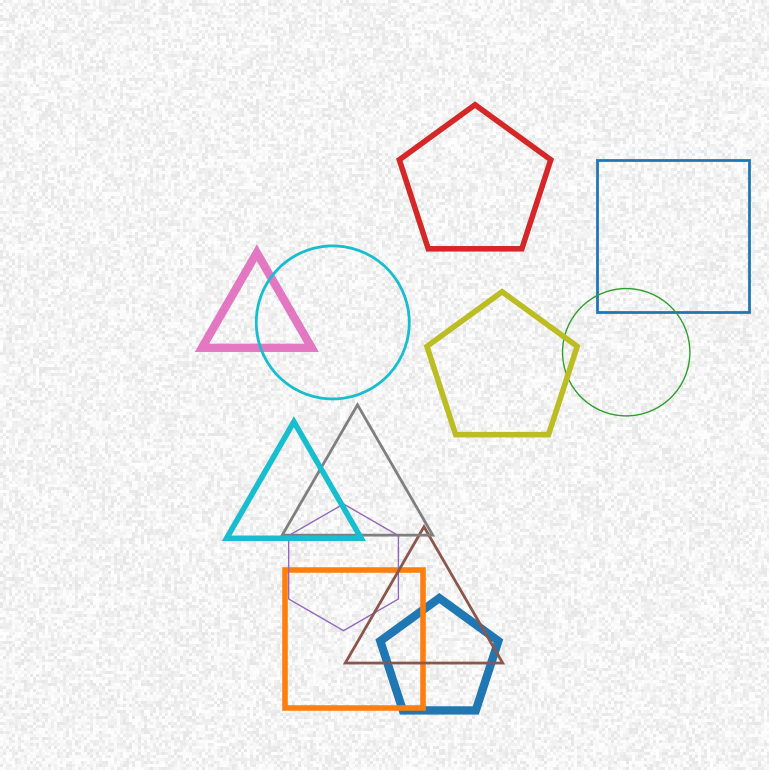[{"shape": "pentagon", "thickness": 3, "radius": 0.4, "center": [0.571, 0.143]}, {"shape": "square", "thickness": 1, "radius": 0.49, "center": [0.874, 0.694]}, {"shape": "square", "thickness": 2, "radius": 0.45, "center": [0.46, 0.17]}, {"shape": "circle", "thickness": 0.5, "radius": 0.41, "center": [0.813, 0.543]}, {"shape": "pentagon", "thickness": 2, "radius": 0.52, "center": [0.617, 0.761]}, {"shape": "hexagon", "thickness": 0.5, "radius": 0.41, "center": [0.446, 0.263]}, {"shape": "triangle", "thickness": 1, "radius": 0.59, "center": [0.551, 0.198]}, {"shape": "triangle", "thickness": 3, "radius": 0.41, "center": [0.334, 0.589]}, {"shape": "triangle", "thickness": 1, "radius": 0.56, "center": [0.464, 0.361]}, {"shape": "pentagon", "thickness": 2, "radius": 0.51, "center": [0.652, 0.518]}, {"shape": "triangle", "thickness": 2, "radius": 0.5, "center": [0.382, 0.351]}, {"shape": "circle", "thickness": 1, "radius": 0.5, "center": [0.432, 0.581]}]